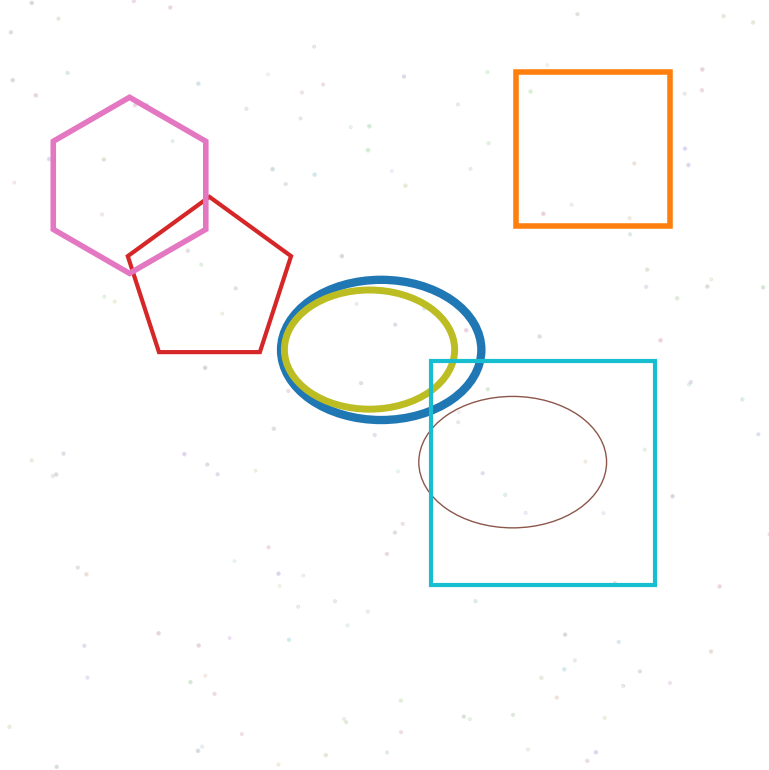[{"shape": "oval", "thickness": 3, "radius": 0.65, "center": [0.495, 0.546]}, {"shape": "square", "thickness": 2, "radius": 0.5, "center": [0.77, 0.806]}, {"shape": "pentagon", "thickness": 1.5, "radius": 0.56, "center": [0.272, 0.633]}, {"shape": "oval", "thickness": 0.5, "radius": 0.61, "center": [0.666, 0.4]}, {"shape": "hexagon", "thickness": 2, "radius": 0.57, "center": [0.168, 0.759]}, {"shape": "oval", "thickness": 2.5, "radius": 0.55, "center": [0.48, 0.546]}, {"shape": "square", "thickness": 1.5, "radius": 0.73, "center": [0.705, 0.385]}]